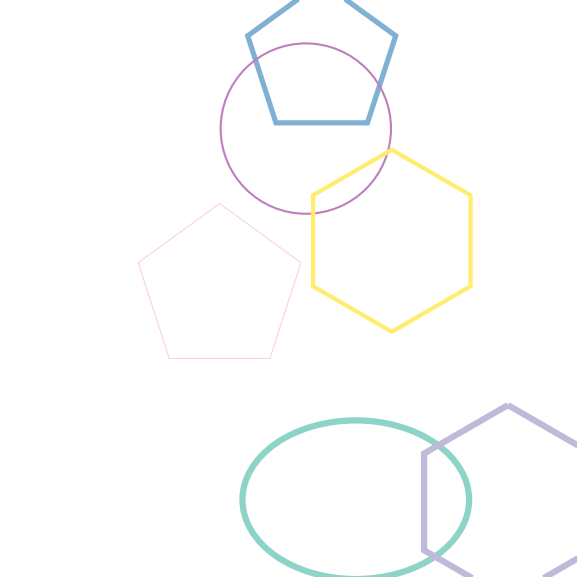[{"shape": "oval", "thickness": 3, "radius": 0.98, "center": [0.616, 0.134]}, {"shape": "hexagon", "thickness": 3, "radius": 0.84, "center": [0.88, 0.13]}, {"shape": "pentagon", "thickness": 2.5, "radius": 0.67, "center": [0.557, 0.895]}, {"shape": "pentagon", "thickness": 0.5, "radius": 0.74, "center": [0.38, 0.498]}, {"shape": "circle", "thickness": 1, "radius": 0.74, "center": [0.53, 0.776]}, {"shape": "hexagon", "thickness": 2, "radius": 0.79, "center": [0.678, 0.582]}]